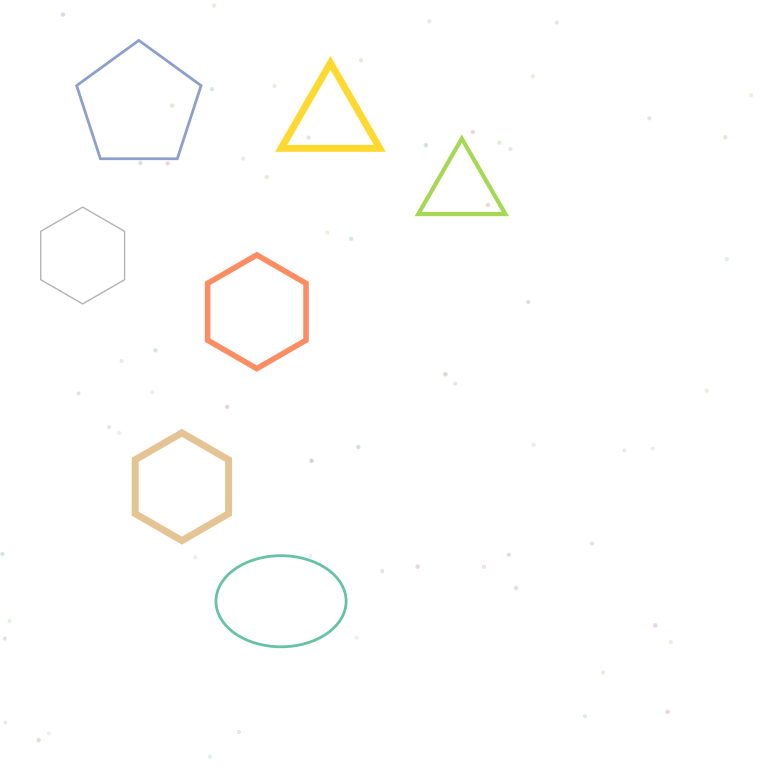[{"shape": "oval", "thickness": 1, "radius": 0.42, "center": [0.365, 0.219]}, {"shape": "hexagon", "thickness": 2, "radius": 0.37, "center": [0.334, 0.595]}, {"shape": "pentagon", "thickness": 1, "radius": 0.42, "center": [0.18, 0.863]}, {"shape": "triangle", "thickness": 1.5, "radius": 0.33, "center": [0.6, 0.755]}, {"shape": "triangle", "thickness": 2.5, "radius": 0.37, "center": [0.429, 0.844]}, {"shape": "hexagon", "thickness": 2.5, "radius": 0.35, "center": [0.236, 0.368]}, {"shape": "hexagon", "thickness": 0.5, "radius": 0.31, "center": [0.107, 0.668]}]